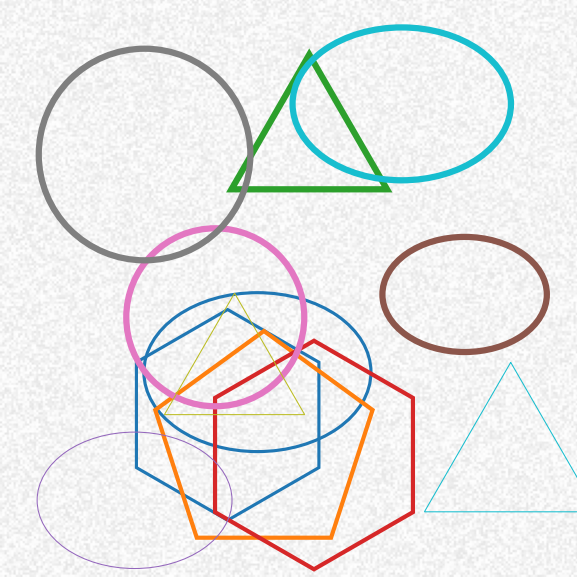[{"shape": "hexagon", "thickness": 1.5, "radius": 0.91, "center": [0.394, 0.281]}, {"shape": "oval", "thickness": 1.5, "radius": 0.98, "center": [0.446, 0.355]}, {"shape": "pentagon", "thickness": 2, "radius": 0.99, "center": [0.457, 0.228]}, {"shape": "triangle", "thickness": 3, "radius": 0.78, "center": [0.535, 0.749]}, {"shape": "hexagon", "thickness": 2, "radius": 0.99, "center": [0.544, 0.211]}, {"shape": "oval", "thickness": 0.5, "radius": 0.84, "center": [0.233, 0.133]}, {"shape": "oval", "thickness": 3, "radius": 0.71, "center": [0.805, 0.489]}, {"shape": "circle", "thickness": 3, "radius": 0.77, "center": [0.373, 0.45]}, {"shape": "circle", "thickness": 3, "radius": 0.92, "center": [0.25, 0.732]}, {"shape": "triangle", "thickness": 0.5, "radius": 0.7, "center": [0.406, 0.351]}, {"shape": "oval", "thickness": 3, "radius": 0.95, "center": [0.696, 0.819]}, {"shape": "triangle", "thickness": 0.5, "radius": 0.86, "center": [0.884, 0.199]}]